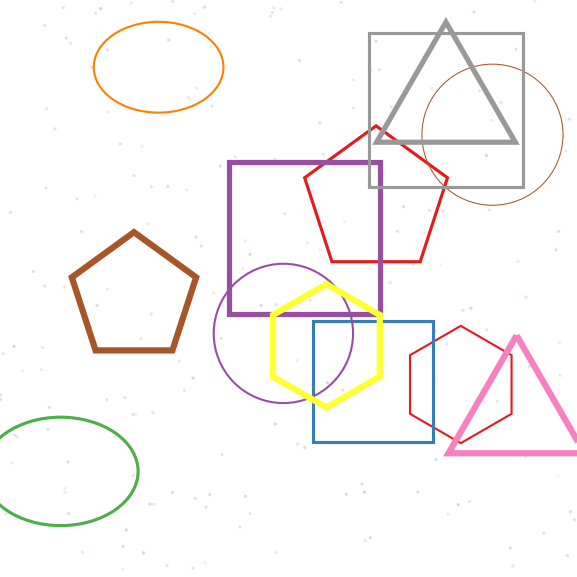[{"shape": "hexagon", "thickness": 1, "radius": 0.51, "center": [0.798, 0.333]}, {"shape": "pentagon", "thickness": 1.5, "radius": 0.65, "center": [0.651, 0.651]}, {"shape": "square", "thickness": 1.5, "radius": 0.52, "center": [0.646, 0.339]}, {"shape": "oval", "thickness": 1.5, "radius": 0.67, "center": [0.105, 0.183]}, {"shape": "circle", "thickness": 1, "radius": 0.6, "center": [0.491, 0.422]}, {"shape": "square", "thickness": 2.5, "radius": 0.66, "center": [0.528, 0.587]}, {"shape": "oval", "thickness": 1, "radius": 0.56, "center": [0.275, 0.883]}, {"shape": "hexagon", "thickness": 3, "radius": 0.53, "center": [0.565, 0.4]}, {"shape": "circle", "thickness": 0.5, "radius": 0.61, "center": [0.853, 0.766]}, {"shape": "pentagon", "thickness": 3, "radius": 0.57, "center": [0.232, 0.484]}, {"shape": "triangle", "thickness": 3, "radius": 0.68, "center": [0.894, 0.282]}, {"shape": "triangle", "thickness": 2.5, "radius": 0.69, "center": [0.772, 0.822]}, {"shape": "square", "thickness": 1.5, "radius": 0.67, "center": [0.772, 0.809]}]